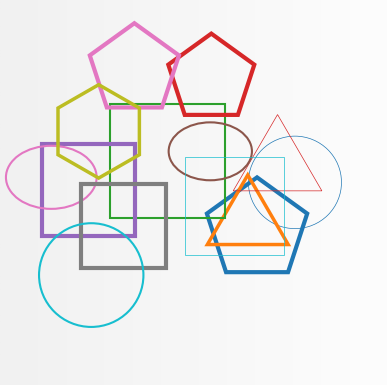[{"shape": "pentagon", "thickness": 3, "radius": 0.68, "center": [0.663, 0.403]}, {"shape": "circle", "thickness": 0.5, "radius": 0.6, "center": [0.761, 0.526]}, {"shape": "triangle", "thickness": 2.5, "radius": 0.6, "center": [0.639, 0.425]}, {"shape": "square", "thickness": 1.5, "radius": 0.74, "center": [0.433, 0.581]}, {"shape": "triangle", "thickness": 0.5, "radius": 0.66, "center": [0.716, 0.57]}, {"shape": "pentagon", "thickness": 3, "radius": 0.58, "center": [0.545, 0.796]}, {"shape": "square", "thickness": 3, "radius": 0.6, "center": [0.229, 0.506]}, {"shape": "oval", "thickness": 1.5, "radius": 0.54, "center": [0.543, 0.607]}, {"shape": "oval", "thickness": 1.5, "radius": 0.59, "center": [0.132, 0.539]}, {"shape": "pentagon", "thickness": 3, "radius": 0.6, "center": [0.347, 0.819]}, {"shape": "square", "thickness": 3, "radius": 0.55, "center": [0.318, 0.412]}, {"shape": "hexagon", "thickness": 2.5, "radius": 0.61, "center": [0.255, 0.659]}, {"shape": "circle", "thickness": 1.5, "radius": 0.67, "center": [0.235, 0.286]}, {"shape": "square", "thickness": 0.5, "radius": 0.64, "center": [0.605, 0.465]}]